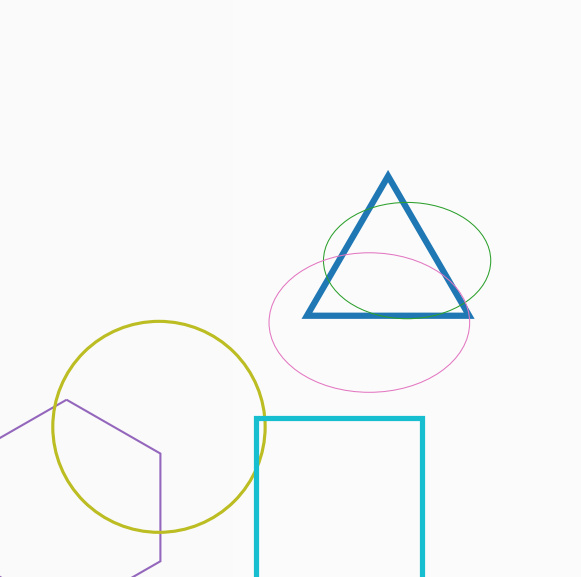[{"shape": "triangle", "thickness": 3, "radius": 0.81, "center": [0.668, 0.533]}, {"shape": "oval", "thickness": 0.5, "radius": 0.72, "center": [0.7, 0.548]}, {"shape": "hexagon", "thickness": 1, "radius": 0.93, "center": [0.114, 0.12]}, {"shape": "oval", "thickness": 0.5, "radius": 0.86, "center": [0.635, 0.441]}, {"shape": "circle", "thickness": 1.5, "radius": 0.91, "center": [0.274, 0.26]}, {"shape": "square", "thickness": 2.5, "radius": 0.71, "center": [0.583, 0.132]}]